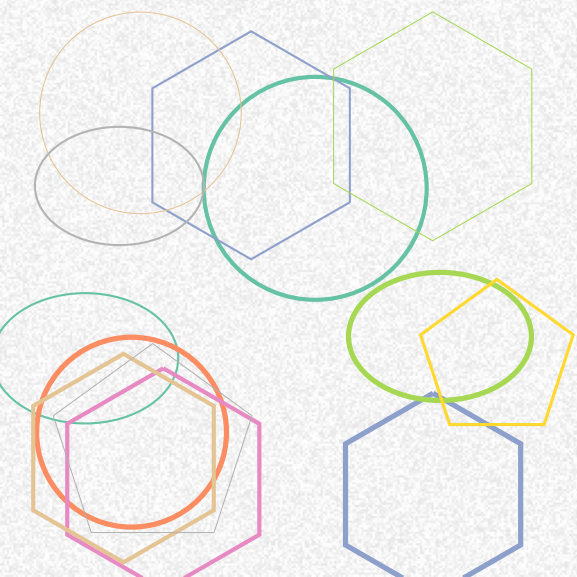[{"shape": "circle", "thickness": 2, "radius": 0.97, "center": [0.546, 0.673]}, {"shape": "oval", "thickness": 1, "radius": 0.81, "center": [0.147, 0.379]}, {"shape": "circle", "thickness": 2.5, "radius": 0.82, "center": [0.228, 0.251]}, {"shape": "hexagon", "thickness": 1, "radius": 0.99, "center": [0.435, 0.748]}, {"shape": "hexagon", "thickness": 2.5, "radius": 0.88, "center": [0.75, 0.143]}, {"shape": "hexagon", "thickness": 2, "radius": 0.96, "center": [0.283, 0.169]}, {"shape": "hexagon", "thickness": 0.5, "radius": 0.99, "center": [0.749, 0.78]}, {"shape": "oval", "thickness": 2.5, "radius": 0.79, "center": [0.762, 0.417]}, {"shape": "pentagon", "thickness": 1.5, "radius": 0.69, "center": [0.86, 0.376]}, {"shape": "circle", "thickness": 0.5, "radius": 0.87, "center": [0.243, 0.804]}, {"shape": "hexagon", "thickness": 2, "radius": 0.9, "center": [0.214, 0.206]}, {"shape": "oval", "thickness": 1, "radius": 0.73, "center": [0.207, 0.677]}, {"shape": "pentagon", "thickness": 0.5, "radius": 0.9, "center": [0.264, 0.223]}]